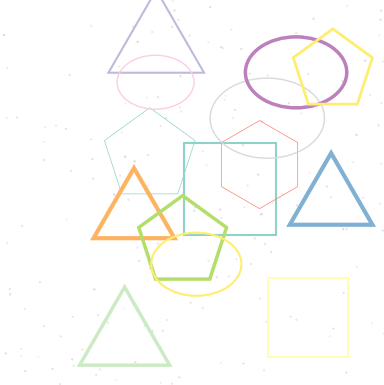[{"shape": "pentagon", "thickness": 0.5, "radius": 0.62, "center": [0.389, 0.596]}, {"shape": "square", "thickness": 1.5, "radius": 0.6, "center": [0.597, 0.509]}, {"shape": "square", "thickness": 1.5, "radius": 0.52, "center": [0.799, 0.175]}, {"shape": "triangle", "thickness": 1.5, "radius": 0.72, "center": [0.406, 0.883]}, {"shape": "hexagon", "thickness": 0.5, "radius": 0.57, "center": [0.674, 0.572]}, {"shape": "triangle", "thickness": 3, "radius": 0.62, "center": [0.86, 0.478]}, {"shape": "triangle", "thickness": 3, "radius": 0.61, "center": [0.348, 0.442]}, {"shape": "pentagon", "thickness": 2.5, "radius": 0.6, "center": [0.474, 0.372]}, {"shape": "oval", "thickness": 1, "radius": 0.5, "center": [0.404, 0.786]}, {"shape": "oval", "thickness": 1, "radius": 0.74, "center": [0.694, 0.693]}, {"shape": "oval", "thickness": 2.5, "radius": 0.66, "center": [0.769, 0.812]}, {"shape": "triangle", "thickness": 2.5, "radius": 0.68, "center": [0.324, 0.119]}, {"shape": "oval", "thickness": 1.5, "radius": 0.59, "center": [0.51, 0.314]}, {"shape": "pentagon", "thickness": 2, "radius": 0.54, "center": [0.865, 0.817]}]